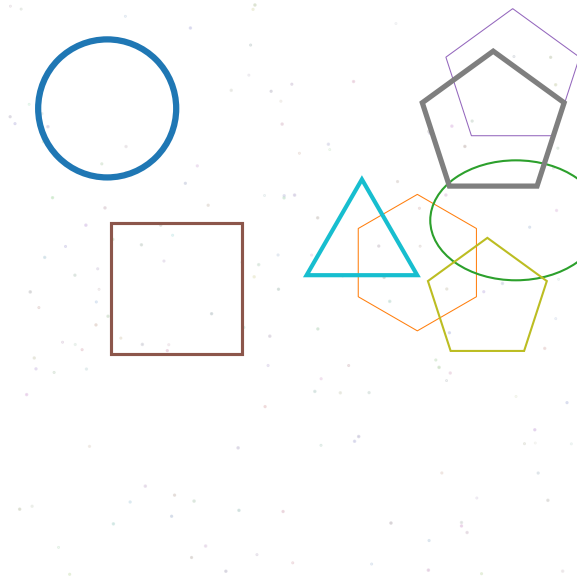[{"shape": "circle", "thickness": 3, "radius": 0.6, "center": [0.186, 0.811]}, {"shape": "hexagon", "thickness": 0.5, "radius": 0.59, "center": [0.723, 0.544]}, {"shape": "oval", "thickness": 1, "radius": 0.74, "center": [0.893, 0.618]}, {"shape": "pentagon", "thickness": 0.5, "radius": 0.61, "center": [0.888, 0.863]}, {"shape": "square", "thickness": 1.5, "radius": 0.57, "center": [0.305, 0.5]}, {"shape": "pentagon", "thickness": 2.5, "radius": 0.65, "center": [0.854, 0.781]}, {"shape": "pentagon", "thickness": 1, "radius": 0.54, "center": [0.844, 0.479]}, {"shape": "triangle", "thickness": 2, "radius": 0.55, "center": [0.627, 0.578]}]